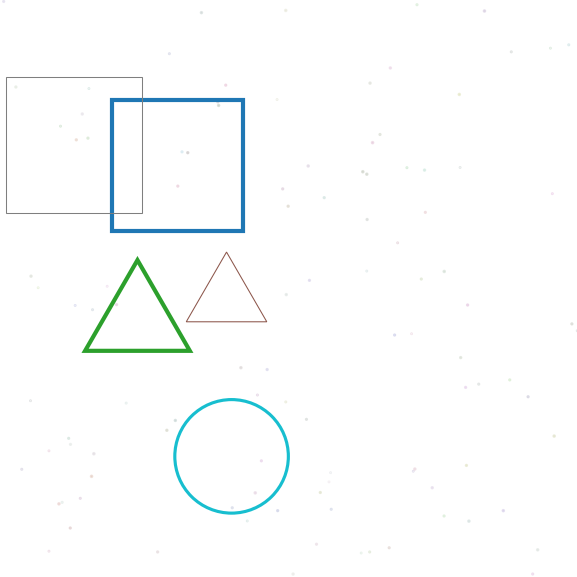[{"shape": "square", "thickness": 2, "radius": 0.56, "center": [0.307, 0.712]}, {"shape": "triangle", "thickness": 2, "radius": 0.52, "center": [0.238, 0.444]}, {"shape": "triangle", "thickness": 0.5, "radius": 0.4, "center": [0.392, 0.482]}, {"shape": "square", "thickness": 0.5, "radius": 0.59, "center": [0.128, 0.748]}, {"shape": "circle", "thickness": 1.5, "radius": 0.49, "center": [0.401, 0.209]}]